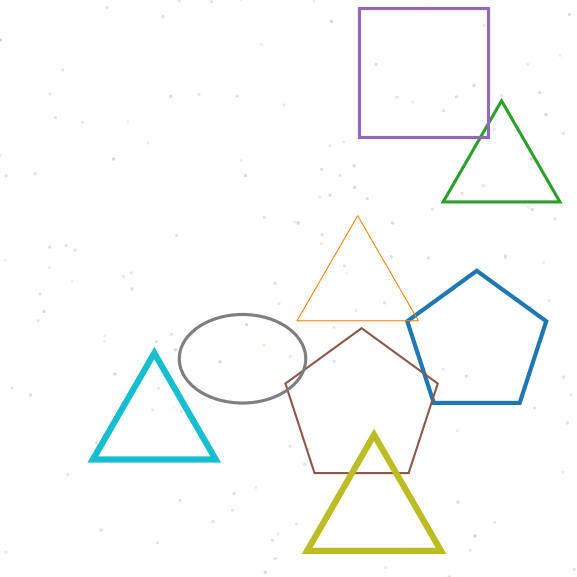[{"shape": "pentagon", "thickness": 2, "radius": 0.63, "center": [0.826, 0.404]}, {"shape": "triangle", "thickness": 0.5, "radius": 0.61, "center": [0.619, 0.504]}, {"shape": "triangle", "thickness": 1.5, "radius": 0.58, "center": [0.868, 0.708]}, {"shape": "square", "thickness": 1.5, "radius": 0.56, "center": [0.733, 0.874]}, {"shape": "pentagon", "thickness": 1, "radius": 0.69, "center": [0.626, 0.292]}, {"shape": "oval", "thickness": 1.5, "radius": 0.55, "center": [0.42, 0.378]}, {"shape": "triangle", "thickness": 3, "radius": 0.67, "center": [0.648, 0.112]}, {"shape": "triangle", "thickness": 3, "radius": 0.61, "center": [0.267, 0.265]}]